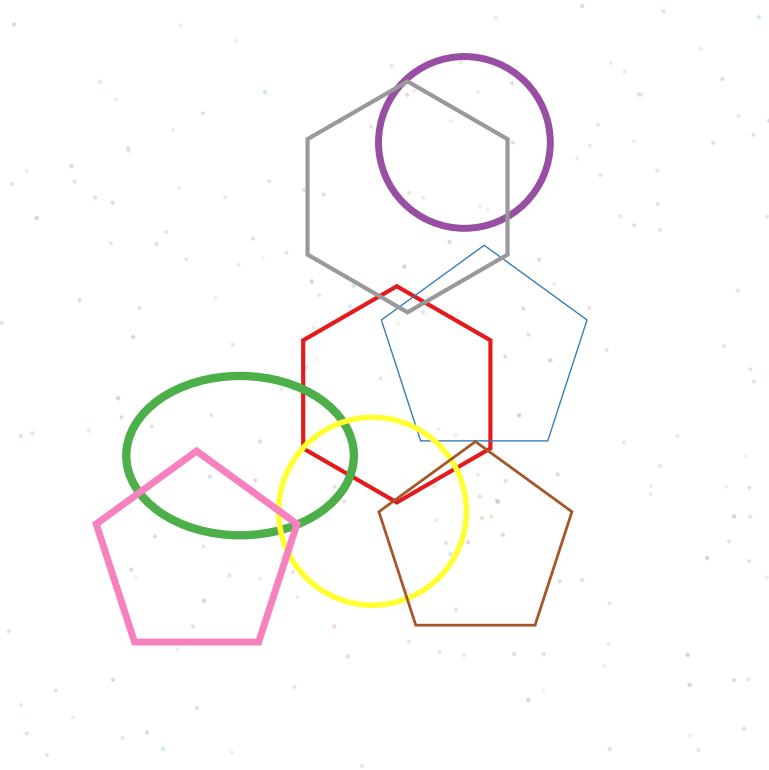[{"shape": "hexagon", "thickness": 1.5, "radius": 0.7, "center": [0.515, 0.488]}, {"shape": "pentagon", "thickness": 0.5, "radius": 0.7, "center": [0.629, 0.541]}, {"shape": "oval", "thickness": 3, "radius": 0.74, "center": [0.312, 0.408]}, {"shape": "circle", "thickness": 2.5, "radius": 0.56, "center": [0.603, 0.815]}, {"shape": "circle", "thickness": 2, "radius": 0.61, "center": [0.484, 0.336]}, {"shape": "pentagon", "thickness": 1, "radius": 0.66, "center": [0.617, 0.295]}, {"shape": "pentagon", "thickness": 2.5, "radius": 0.69, "center": [0.255, 0.277]}, {"shape": "hexagon", "thickness": 1.5, "radius": 0.75, "center": [0.529, 0.744]}]